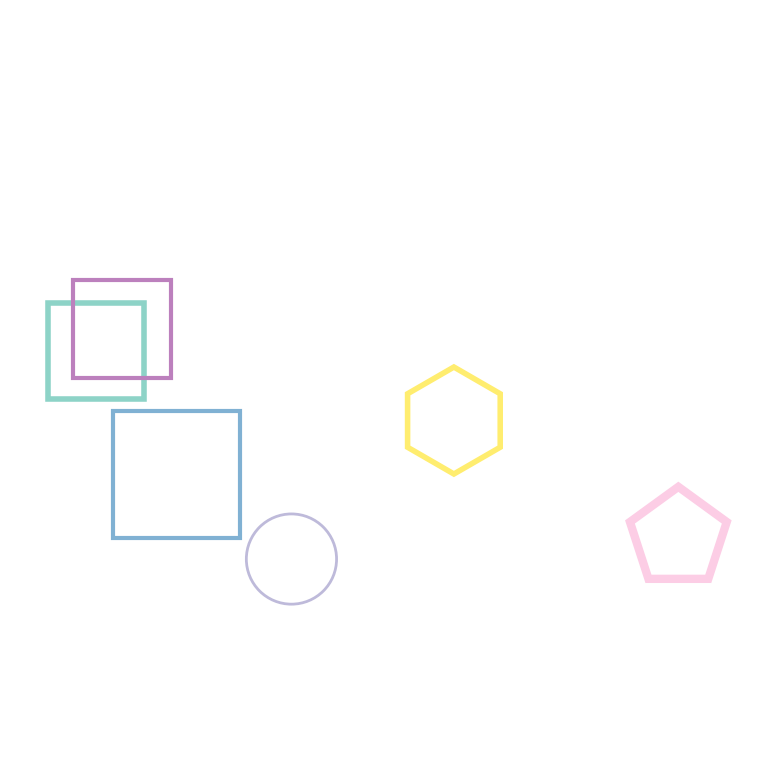[{"shape": "square", "thickness": 2, "radius": 0.31, "center": [0.125, 0.544]}, {"shape": "circle", "thickness": 1, "radius": 0.29, "center": [0.379, 0.274]}, {"shape": "square", "thickness": 1.5, "radius": 0.41, "center": [0.229, 0.384]}, {"shape": "pentagon", "thickness": 3, "radius": 0.33, "center": [0.881, 0.302]}, {"shape": "square", "thickness": 1.5, "radius": 0.32, "center": [0.158, 0.573]}, {"shape": "hexagon", "thickness": 2, "radius": 0.35, "center": [0.589, 0.454]}]